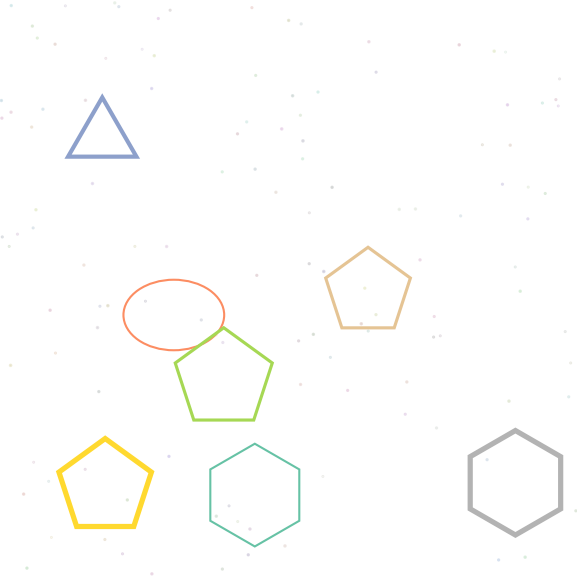[{"shape": "hexagon", "thickness": 1, "radius": 0.44, "center": [0.441, 0.142]}, {"shape": "oval", "thickness": 1, "radius": 0.44, "center": [0.301, 0.454]}, {"shape": "triangle", "thickness": 2, "radius": 0.34, "center": [0.177, 0.762]}, {"shape": "pentagon", "thickness": 1.5, "radius": 0.44, "center": [0.387, 0.343]}, {"shape": "pentagon", "thickness": 2.5, "radius": 0.42, "center": [0.182, 0.156]}, {"shape": "pentagon", "thickness": 1.5, "radius": 0.39, "center": [0.637, 0.494]}, {"shape": "hexagon", "thickness": 2.5, "radius": 0.45, "center": [0.893, 0.163]}]